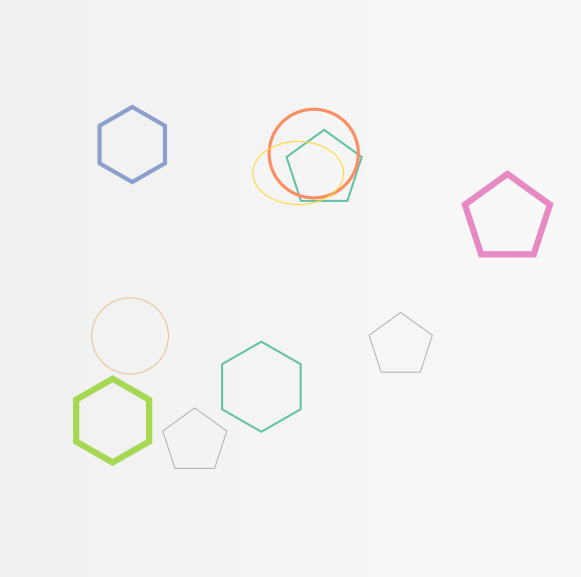[{"shape": "pentagon", "thickness": 1, "radius": 0.34, "center": [0.558, 0.706]}, {"shape": "hexagon", "thickness": 1, "radius": 0.39, "center": [0.45, 0.329]}, {"shape": "circle", "thickness": 1.5, "radius": 0.38, "center": [0.54, 0.733]}, {"shape": "hexagon", "thickness": 2, "radius": 0.32, "center": [0.228, 0.749]}, {"shape": "pentagon", "thickness": 3, "radius": 0.38, "center": [0.873, 0.621]}, {"shape": "hexagon", "thickness": 3, "radius": 0.36, "center": [0.194, 0.271]}, {"shape": "oval", "thickness": 0.5, "radius": 0.39, "center": [0.513, 0.699]}, {"shape": "circle", "thickness": 0.5, "radius": 0.33, "center": [0.224, 0.417]}, {"shape": "pentagon", "thickness": 0.5, "radius": 0.29, "center": [0.335, 0.235]}, {"shape": "pentagon", "thickness": 0.5, "radius": 0.29, "center": [0.689, 0.401]}]